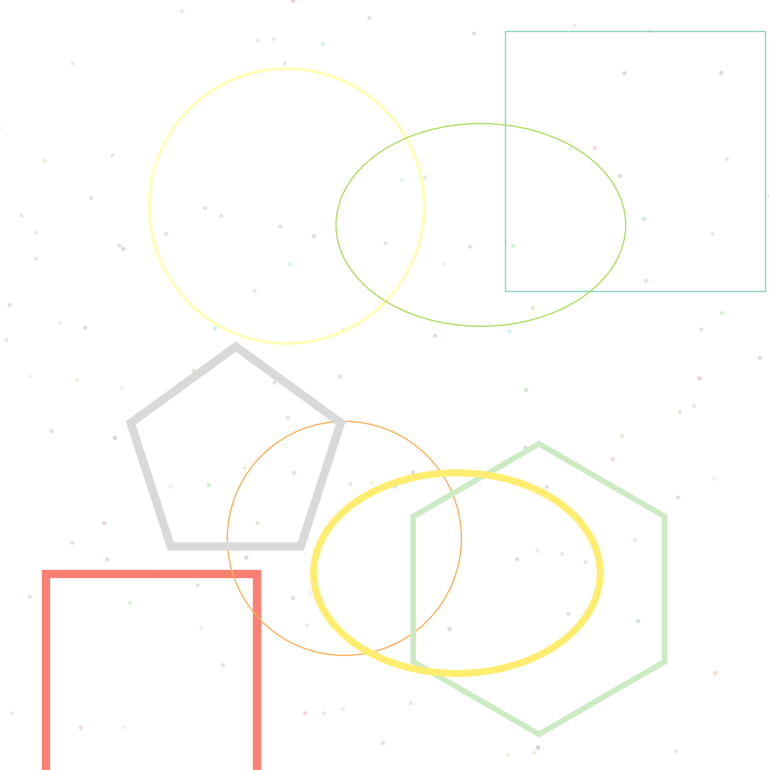[{"shape": "square", "thickness": 0.5, "radius": 0.84, "center": [0.824, 0.791]}, {"shape": "circle", "thickness": 1, "radius": 0.89, "center": [0.372, 0.732]}, {"shape": "square", "thickness": 3, "radius": 0.68, "center": [0.197, 0.117]}, {"shape": "circle", "thickness": 0.5, "radius": 0.76, "center": [0.447, 0.301]}, {"shape": "oval", "thickness": 0.5, "radius": 0.94, "center": [0.624, 0.708]}, {"shape": "pentagon", "thickness": 3, "radius": 0.72, "center": [0.306, 0.406]}, {"shape": "hexagon", "thickness": 2, "radius": 0.94, "center": [0.7, 0.235]}, {"shape": "oval", "thickness": 2.5, "radius": 0.93, "center": [0.593, 0.256]}]